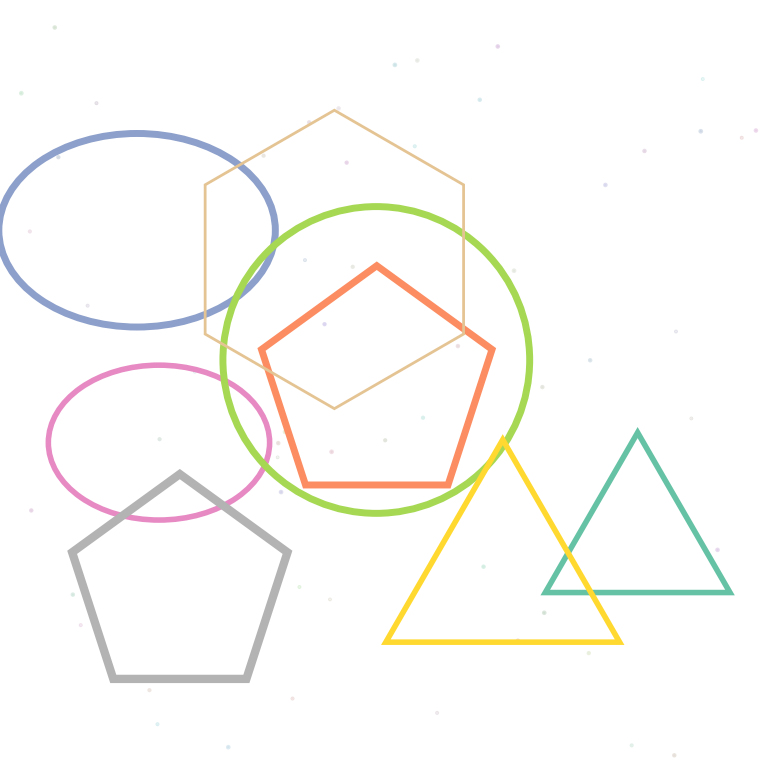[{"shape": "triangle", "thickness": 2, "radius": 0.69, "center": [0.828, 0.3]}, {"shape": "pentagon", "thickness": 2.5, "radius": 0.79, "center": [0.489, 0.498]}, {"shape": "oval", "thickness": 2.5, "radius": 0.9, "center": [0.178, 0.701]}, {"shape": "oval", "thickness": 2, "radius": 0.72, "center": [0.206, 0.425]}, {"shape": "circle", "thickness": 2.5, "radius": 1.0, "center": [0.489, 0.533]}, {"shape": "triangle", "thickness": 2, "radius": 0.88, "center": [0.653, 0.254]}, {"shape": "hexagon", "thickness": 1, "radius": 0.97, "center": [0.434, 0.663]}, {"shape": "pentagon", "thickness": 3, "radius": 0.74, "center": [0.234, 0.237]}]